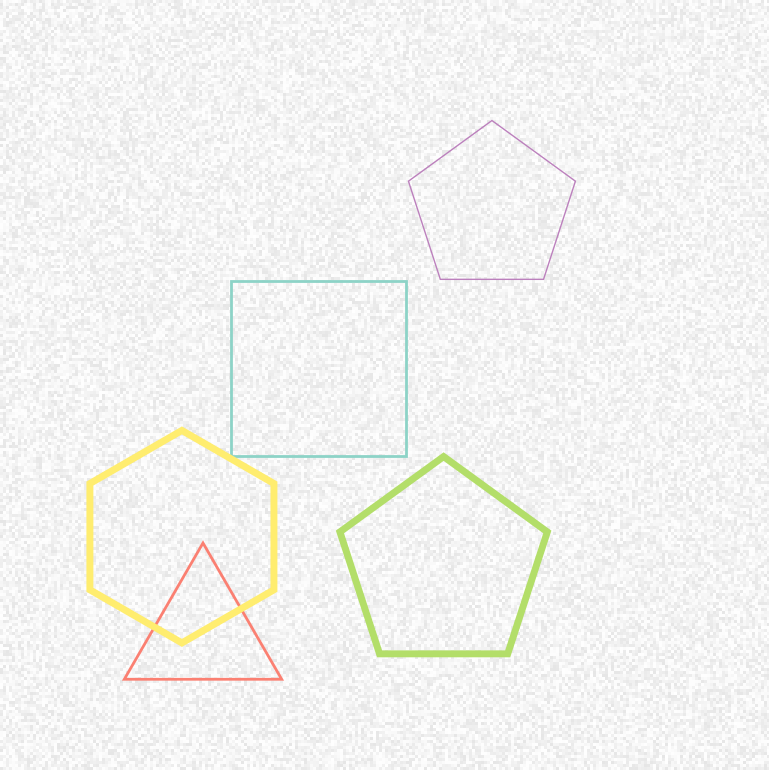[{"shape": "square", "thickness": 1, "radius": 0.57, "center": [0.414, 0.522]}, {"shape": "triangle", "thickness": 1, "radius": 0.59, "center": [0.264, 0.177]}, {"shape": "pentagon", "thickness": 2.5, "radius": 0.71, "center": [0.576, 0.265]}, {"shape": "pentagon", "thickness": 0.5, "radius": 0.57, "center": [0.639, 0.729]}, {"shape": "hexagon", "thickness": 2.5, "radius": 0.69, "center": [0.236, 0.303]}]